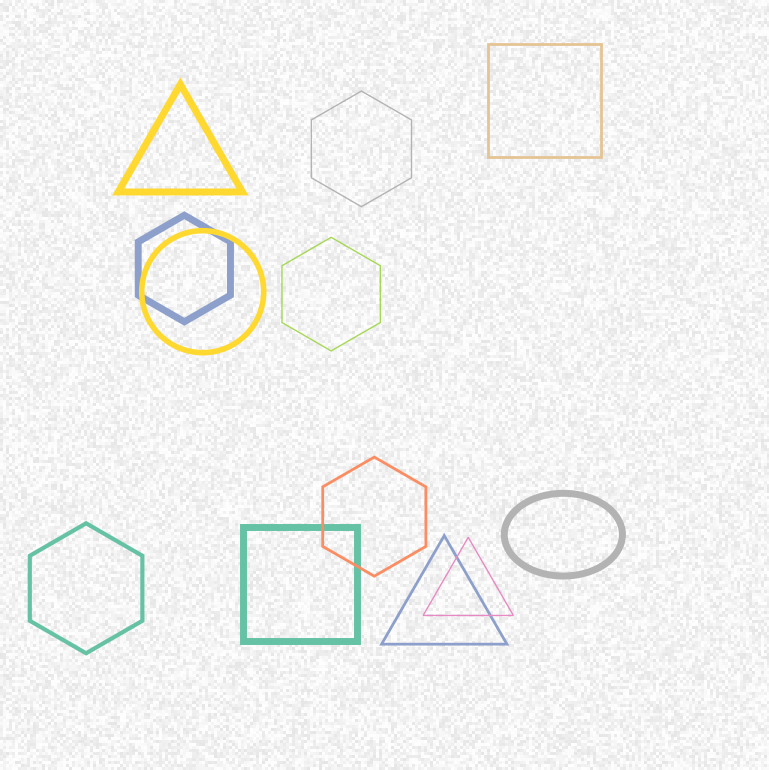[{"shape": "hexagon", "thickness": 1.5, "radius": 0.42, "center": [0.112, 0.236]}, {"shape": "square", "thickness": 2.5, "radius": 0.37, "center": [0.39, 0.241]}, {"shape": "hexagon", "thickness": 1, "radius": 0.39, "center": [0.486, 0.329]}, {"shape": "hexagon", "thickness": 2.5, "radius": 0.35, "center": [0.239, 0.651]}, {"shape": "triangle", "thickness": 1, "radius": 0.47, "center": [0.577, 0.21]}, {"shape": "triangle", "thickness": 0.5, "radius": 0.34, "center": [0.608, 0.235]}, {"shape": "hexagon", "thickness": 0.5, "radius": 0.37, "center": [0.43, 0.618]}, {"shape": "circle", "thickness": 2, "radius": 0.4, "center": [0.263, 0.621]}, {"shape": "triangle", "thickness": 2.5, "radius": 0.47, "center": [0.234, 0.797]}, {"shape": "square", "thickness": 1, "radius": 0.37, "center": [0.707, 0.869]}, {"shape": "hexagon", "thickness": 0.5, "radius": 0.38, "center": [0.469, 0.807]}, {"shape": "oval", "thickness": 2.5, "radius": 0.38, "center": [0.732, 0.306]}]